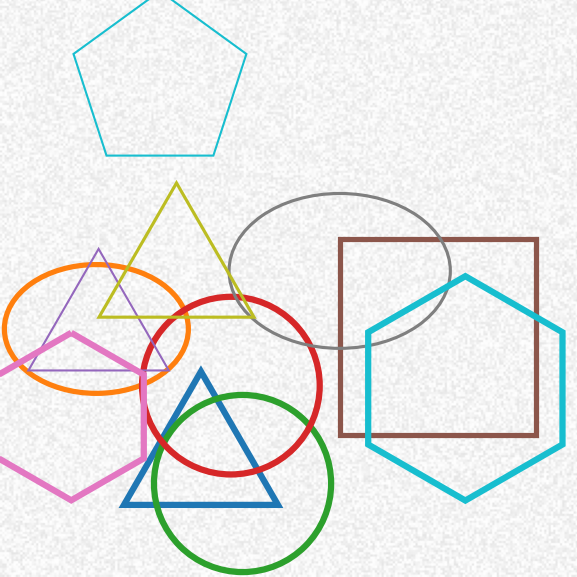[{"shape": "triangle", "thickness": 3, "radius": 0.77, "center": [0.348, 0.202]}, {"shape": "oval", "thickness": 2.5, "radius": 0.8, "center": [0.167, 0.429]}, {"shape": "circle", "thickness": 3, "radius": 0.77, "center": [0.42, 0.162]}, {"shape": "circle", "thickness": 3, "radius": 0.77, "center": [0.4, 0.331]}, {"shape": "triangle", "thickness": 1, "radius": 0.7, "center": [0.171, 0.428]}, {"shape": "square", "thickness": 2.5, "radius": 0.85, "center": [0.758, 0.416]}, {"shape": "hexagon", "thickness": 3, "radius": 0.73, "center": [0.123, 0.278]}, {"shape": "oval", "thickness": 1.5, "radius": 0.96, "center": [0.588, 0.53]}, {"shape": "triangle", "thickness": 1.5, "radius": 0.77, "center": [0.306, 0.527]}, {"shape": "pentagon", "thickness": 1, "radius": 0.79, "center": [0.277, 0.857]}, {"shape": "hexagon", "thickness": 3, "radius": 0.97, "center": [0.806, 0.327]}]